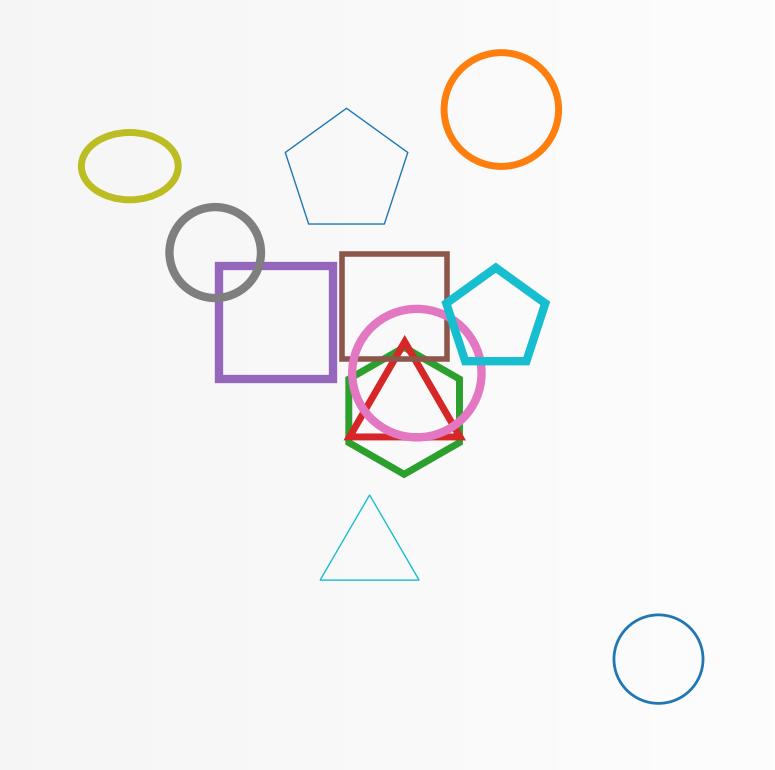[{"shape": "circle", "thickness": 1, "radius": 0.29, "center": [0.85, 0.144]}, {"shape": "pentagon", "thickness": 0.5, "radius": 0.42, "center": [0.447, 0.776]}, {"shape": "circle", "thickness": 2.5, "radius": 0.37, "center": [0.647, 0.858]}, {"shape": "hexagon", "thickness": 2.5, "radius": 0.41, "center": [0.521, 0.466]}, {"shape": "triangle", "thickness": 2.5, "radius": 0.41, "center": [0.522, 0.474]}, {"shape": "square", "thickness": 3, "radius": 0.37, "center": [0.357, 0.581]}, {"shape": "square", "thickness": 2, "radius": 0.34, "center": [0.509, 0.602]}, {"shape": "circle", "thickness": 3, "radius": 0.42, "center": [0.538, 0.515]}, {"shape": "circle", "thickness": 3, "radius": 0.3, "center": [0.278, 0.672]}, {"shape": "oval", "thickness": 2.5, "radius": 0.31, "center": [0.167, 0.784]}, {"shape": "pentagon", "thickness": 3, "radius": 0.34, "center": [0.64, 0.585]}, {"shape": "triangle", "thickness": 0.5, "radius": 0.37, "center": [0.477, 0.283]}]